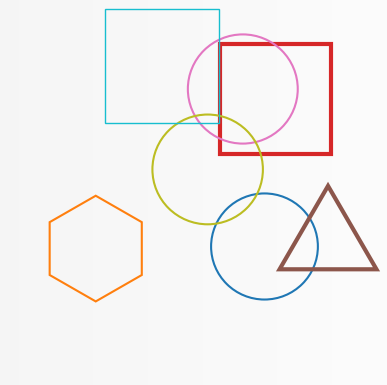[{"shape": "circle", "thickness": 1.5, "radius": 0.69, "center": [0.683, 0.36]}, {"shape": "hexagon", "thickness": 1.5, "radius": 0.69, "center": [0.247, 0.354]}, {"shape": "square", "thickness": 3, "radius": 0.72, "center": [0.711, 0.743]}, {"shape": "triangle", "thickness": 3, "radius": 0.72, "center": [0.847, 0.373]}, {"shape": "circle", "thickness": 1.5, "radius": 0.71, "center": [0.627, 0.769]}, {"shape": "circle", "thickness": 1.5, "radius": 0.71, "center": [0.536, 0.56]}, {"shape": "square", "thickness": 1, "radius": 0.74, "center": [0.418, 0.829]}]